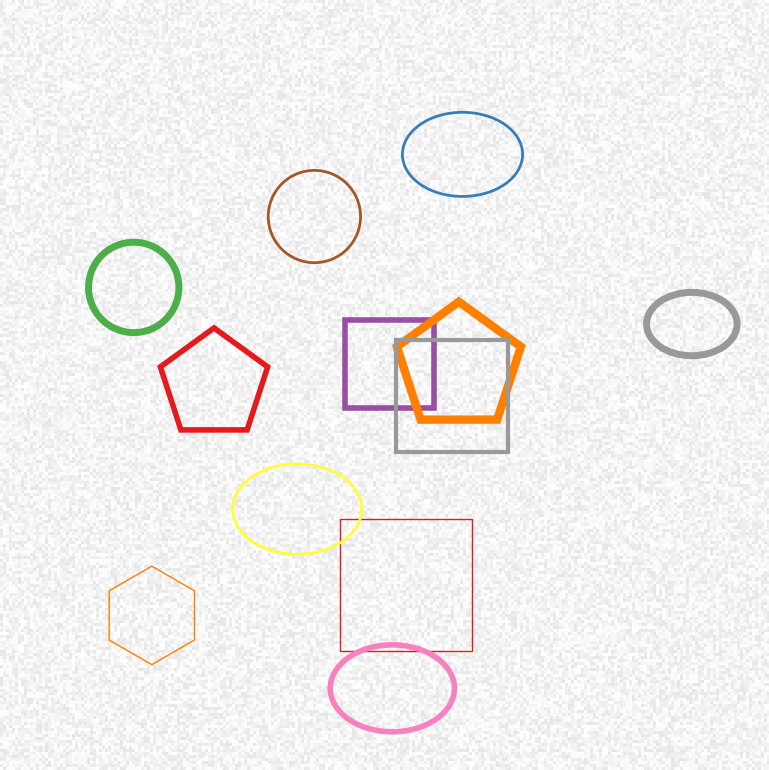[{"shape": "pentagon", "thickness": 2, "radius": 0.37, "center": [0.278, 0.501]}, {"shape": "square", "thickness": 0.5, "radius": 0.43, "center": [0.528, 0.24]}, {"shape": "oval", "thickness": 1, "radius": 0.39, "center": [0.601, 0.8]}, {"shape": "circle", "thickness": 2.5, "radius": 0.29, "center": [0.174, 0.627]}, {"shape": "square", "thickness": 2, "radius": 0.29, "center": [0.506, 0.527]}, {"shape": "pentagon", "thickness": 3, "radius": 0.42, "center": [0.596, 0.524]}, {"shape": "hexagon", "thickness": 0.5, "radius": 0.32, "center": [0.197, 0.201]}, {"shape": "oval", "thickness": 1, "radius": 0.42, "center": [0.386, 0.339]}, {"shape": "circle", "thickness": 1, "radius": 0.3, "center": [0.408, 0.719]}, {"shape": "oval", "thickness": 2, "radius": 0.4, "center": [0.51, 0.106]}, {"shape": "oval", "thickness": 2.5, "radius": 0.29, "center": [0.898, 0.579]}, {"shape": "square", "thickness": 1.5, "radius": 0.37, "center": [0.587, 0.486]}]